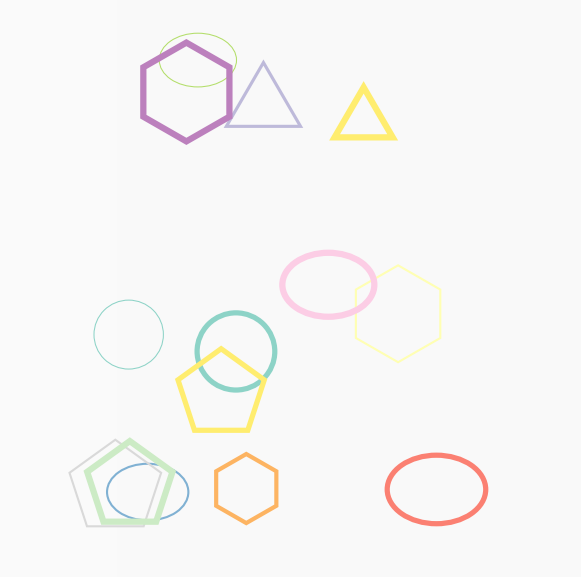[{"shape": "circle", "thickness": 0.5, "radius": 0.3, "center": [0.221, 0.42]}, {"shape": "circle", "thickness": 2.5, "radius": 0.33, "center": [0.406, 0.391]}, {"shape": "hexagon", "thickness": 1, "radius": 0.42, "center": [0.685, 0.456]}, {"shape": "triangle", "thickness": 1.5, "radius": 0.37, "center": [0.453, 0.817]}, {"shape": "oval", "thickness": 2.5, "radius": 0.42, "center": [0.751, 0.152]}, {"shape": "oval", "thickness": 1, "radius": 0.35, "center": [0.254, 0.147]}, {"shape": "hexagon", "thickness": 2, "radius": 0.3, "center": [0.424, 0.153]}, {"shape": "oval", "thickness": 0.5, "radius": 0.33, "center": [0.34, 0.895]}, {"shape": "oval", "thickness": 3, "radius": 0.4, "center": [0.565, 0.506]}, {"shape": "pentagon", "thickness": 1, "radius": 0.41, "center": [0.198, 0.155]}, {"shape": "hexagon", "thickness": 3, "radius": 0.43, "center": [0.321, 0.84]}, {"shape": "pentagon", "thickness": 3, "radius": 0.39, "center": [0.223, 0.158]}, {"shape": "pentagon", "thickness": 2.5, "radius": 0.39, "center": [0.38, 0.317]}, {"shape": "triangle", "thickness": 3, "radius": 0.29, "center": [0.626, 0.79]}]